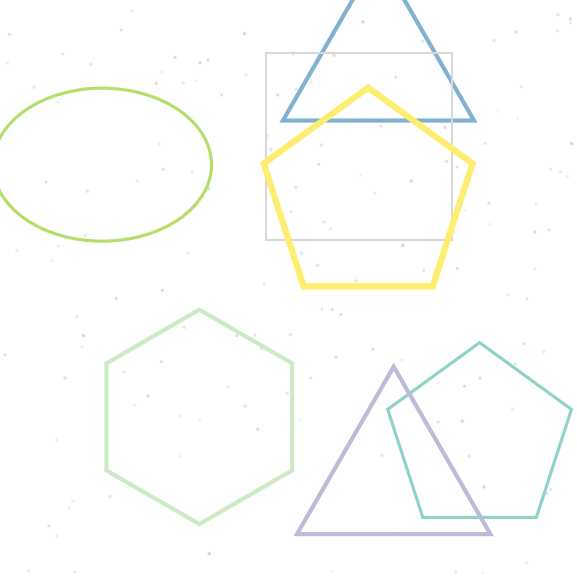[{"shape": "pentagon", "thickness": 1.5, "radius": 0.84, "center": [0.83, 0.239]}, {"shape": "triangle", "thickness": 2, "radius": 0.97, "center": [0.682, 0.171]}, {"shape": "triangle", "thickness": 2, "radius": 0.96, "center": [0.655, 0.886]}, {"shape": "oval", "thickness": 1.5, "radius": 0.95, "center": [0.177, 0.714]}, {"shape": "square", "thickness": 1, "radius": 0.81, "center": [0.621, 0.745]}, {"shape": "hexagon", "thickness": 2, "radius": 0.93, "center": [0.345, 0.277]}, {"shape": "pentagon", "thickness": 3, "radius": 0.95, "center": [0.637, 0.657]}]